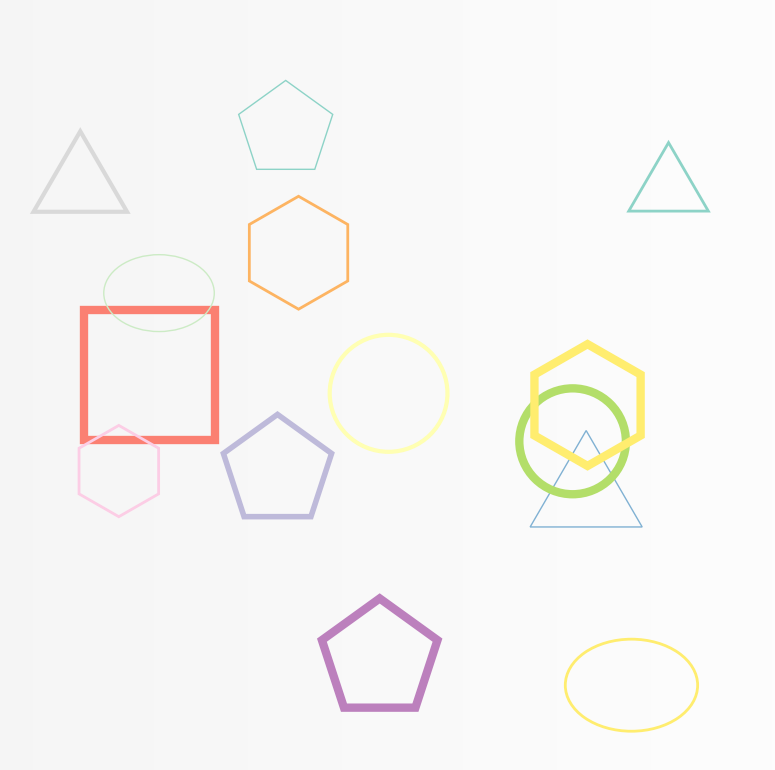[{"shape": "triangle", "thickness": 1, "radius": 0.3, "center": [0.863, 0.755]}, {"shape": "pentagon", "thickness": 0.5, "radius": 0.32, "center": [0.369, 0.832]}, {"shape": "circle", "thickness": 1.5, "radius": 0.38, "center": [0.501, 0.489]}, {"shape": "pentagon", "thickness": 2, "radius": 0.37, "center": [0.358, 0.388]}, {"shape": "square", "thickness": 3, "radius": 0.42, "center": [0.193, 0.514]}, {"shape": "triangle", "thickness": 0.5, "radius": 0.42, "center": [0.756, 0.357]}, {"shape": "hexagon", "thickness": 1, "radius": 0.37, "center": [0.385, 0.672]}, {"shape": "circle", "thickness": 3, "radius": 0.34, "center": [0.739, 0.427]}, {"shape": "hexagon", "thickness": 1, "radius": 0.3, "center": [0.153, 0.388]}, {"shape": "triangle", "thickness": 1.5, "radius": 0.35, "center": [0.104, 0.76]}, {"shape": "pentagon", "thickness": 3, "radius": 0.39, "center": [0.49, 0.144]}, {"shape": "oval", "thickness": 0.5, "radius": 0.36, "center": [0.205, 0.619]}, {"shape": "oval", "thickness": 1, "radius": 0.43, "center": [0.815, 0.11]}, {"shape": "hexagon", "thickness": 3, "radius": 0.4, "center": [0.758, 0.474]}]